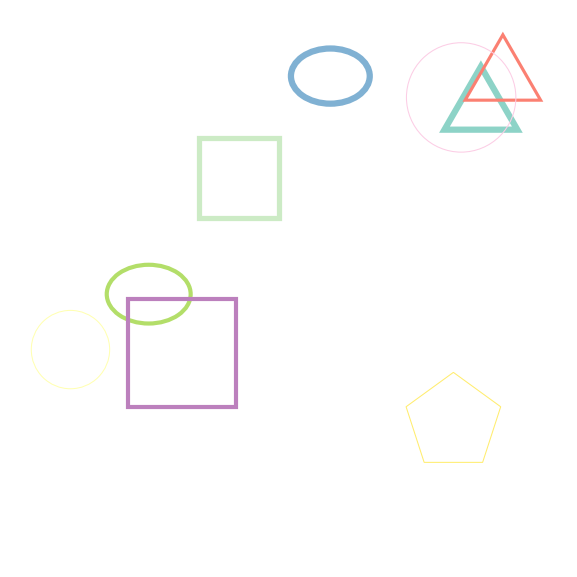[{"shape": "triangle", "thickness": 3, "radius": 0.36, "center": [0.833, 0.811]}, {"shape": "circle", "thickness": 0.5, "radius": 0.34, "center": [0.122, 0.394]}, {"shape": "triangle", "thickness": 1.5, "radius": 0.38, "center": [0.871, 0.863]}, {"shape": "oval", "thickness": 3, "radius": 0.34, "center": [0.572, 0.867]}, {"shape": "oval", "thickness": 2, "radius": 0.36, "center": [0.257, 0.49]}, {"shape": "circle", "thickness": 0.5, "radius": 0.47, "center": [0.799, 0.83]}, {"shape": "square", "thickness": 2, "radius": 0.47, "center": [0.316, 0.387]}, {"shape": "square", "thickness": 2.5, "radius": 0.35, "center": [0.414, 0.691]}, {"shape": "pentagon", "thickness": 0.5, "radius": 0.43, "center": [0.785, 0.268]}]